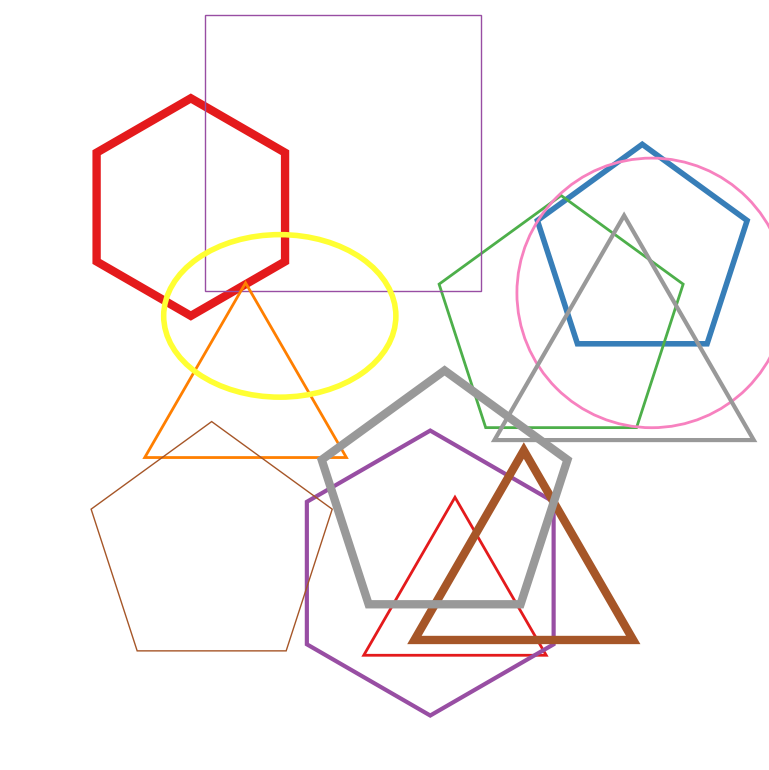[{"shape": "triangle", "thickness": 1, "radius": 0.68, "center": [0.591, 0.217]}, {"shape": "hexagon", "thickness": 3, "radius": 0.71, "center": [0.248, 0.731]}, {"shape": "pentagon", "thickness": 2, "radius": 0.72, "center": [0.834, 0.669]}, {"shape": "pentagon", "thickness": 1, "radius": 0.83, "center": [0.729, 0.579]}, {"shape": "hexagon", "thickness": 1.5, "radius": 0.93, "center": [0.559, 0.256]}, {"shape": "square", "thickness": 0.5, "radius": 0.9, "center": [0.445, 0.802]}, {"shape": "triangle", "thickness": 1, "radius": 0.76, "center": [0.319, 0.481]}, {"shape": "oval", "thickness": 2, "radius": 0.75, "center": [0.363, 0.59]}, {"shape": "pentagon", "thickness": 0.5, "radius": 0.82, "center": [0.275, 0.288]}, {"shape": "triangle", "thickness": 3, "radius": 0.82, "center": [0.68, 0.251]}, {"shape": "circle", "thickness": 1, "radius": 0.88, "center": [0.846, 0.62]}, {"shape": "triangle", "thickness": 1.5, "radius": 0.97, "center": [0.811, 0.526]}, {"shape": "pentagon", "thickness": 3, "radius": 0.84, "center": [0.577, 0.351]}]